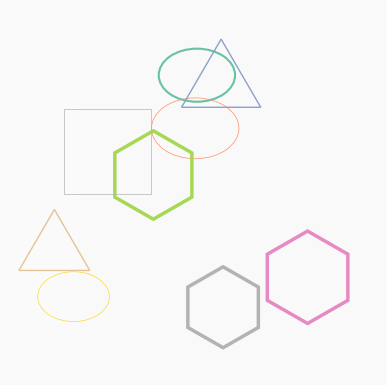[{"shape": "oval", "thickness": 1.5, "radius": 0.49, "center": [0.508, 0.805]}, {"shape": "oval", "thickness": 0.5, "radius": 0.56, "center": [0.504, 0.667]}, {"shape": "triangle", "thickness": 1, "radius": 0.59, "center": [0.571, 0.78]}, {"shape": "hexagon", "thickness": 2.5, "radius": 0.6, "center": [0.794, 0.28]}, {"shape": "hexagon", "thickness": 2.5, "radius": 0.57, "center": [0.396, 0.545]}, {"shape": "oval", "thickness": 0.5, "radius": 0.46, "center": [0.19, 0.229]}, {"shape": "triangle", "thickness": 1, "radius": 0.53, "center": [0.14, 0.35]}, {"shape": "square", "thickness": 0.5, "radius": 0.56, "center": [0.277, 0.606]}, {"shape": "hexagon", "thickness": 2.5, "radius": 0.53, "center": [0.576, 0.202]}]